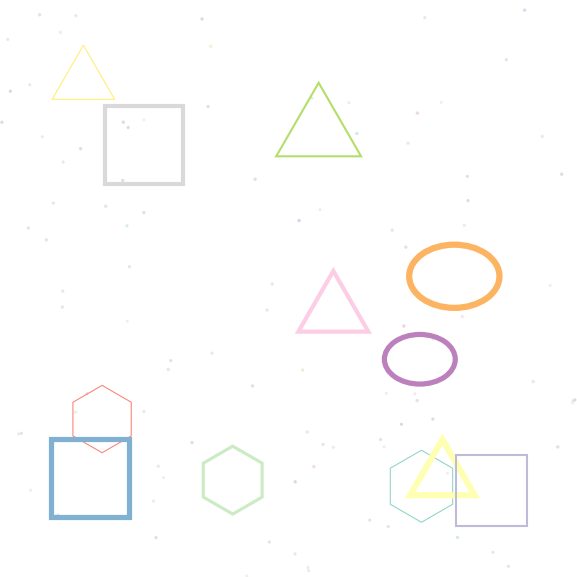[{"shape": "hexagon", "thickness": 0.5, "radius": 0.31, "center": [0.73, 0.157]}, {"shape": "triangle", "thickness": 3, "radius": 0.32, "center": [0.766, 0.174]}, {"shape": "square", "thickness": 1, "radius": 0.31, "center": [0.851, 0.15]}, {"shape": "hexagon", "thickness": 0.5, "radius": 0.29, "center": [0.177, 0.273]}, {"shape": "square", "thickness": 2.5, "radius": 0.34, "center": [0.156, 0.171]}, {"shape": "oval", "thickness": 3, "radius": 0.39, "center": [0.787, 0.521]}, {"shape": "triangle", "thickness": 1, "radius": 0.42, "center": [0.552, 0.771]}, {"shape": "triangle", "thickness": 2, "radius": 0.35, "center": [0.577, 0.46]}, {"shape": "square", "thickness": 2, "radius": 0.34, "center": [0.25, 0.748]}, {"shape": "oval", "thickness": 2.5, "radius": 0.31, "center": [0.727, 0.377]}, {"shape": "hexagon", "thickness": 1.5, "radius": 0.29, "center": [0.403, 0.168]}, {"shape": "triangle", "thickness": 0.5, "radius": 0.31, "center": [0.144, 0.858]}]